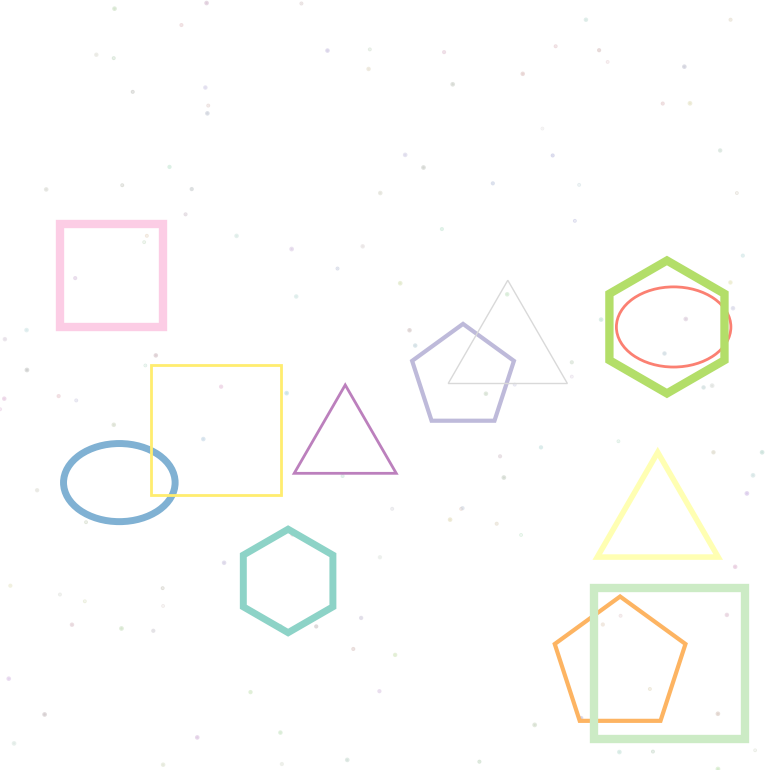[{"shape": "hexagon", "thickness": 2.5, "radius": 0.34, "center": [0.374, 0.246]}, {"shape": "triangle", "thickness": 2, "radius": 0.45, "center": [0.854, 0.322]}, {"shape": "pentagon", "thickness": 1.5, "radius": 0.35, "center": [0.601, 0.51]}, {"shape": "oval", "thickness": 1, "radius": 0.37, "center": [0.875, 0.575]}, {"shape": "oval", "thickness": 2.5, "radius": 0.36, "center": [0.155, 0.373]}, {"shape": "pentagon", "thickness": 1.5, "radius": 0.45, "center": [0.805, 0.136]}, {"shape": "hexagon", "thickness": 3, "radius": 0.43, "center": [0.866, 0.575]}, {"shape": "square", "thickness": 3, "radius": 0.33, "center": [0.145, 0.642]}, {"shape": "triangle", "thickness": 0.5, "radius": 0.45, "center": [0.659, 0.547]}, {"shape": "triangle", "thickness": 1, "radius": 0.38, "center": [0.448, 0.424]}, {"shape": "square", "thickness": 3, "radius": 0.49, "center": [0.869, 0.138]}, {"shape": "square", "thickness": 1, "radius": 0.42, "center": [0.28, 0.442]}]